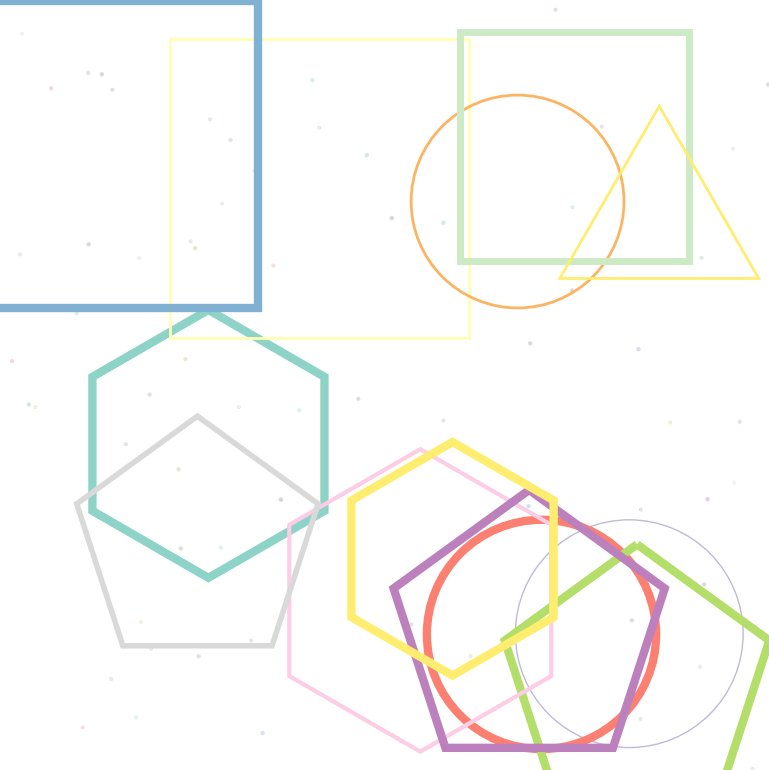[{"shape": "hexagon", "thickness": 3, "radius": 0.87, "center": [0.271, 0.424]}, {"shape": "square", "thickness": 1, "radius": 0.97, "center": [0.415, 0.755]}, {"shape": "circle", "thickness": 0.5, "radius": 0.74, "center": [0.817, 0.177]}, {"shape": "circle", "thickness": 3, "radius": 0.74, "center": [0.703, 0.176]}, {"shape": "square", "thickness": 3, "radius": 1.0, "center": [0.135, 0.799]}, {"shape": "circle", "thickness": 1, "radius": 0.69, "center": [0.672, 0.738]}, {"shape": "pentagon", "thickness": 3, "radius": 0.9, "center": [0.827, 0.112]}, {"shape": "hexagon", "thickness": 1.5, "radius": 0.98, "center": [0.546, 0.22]}, {"shape": "pentagon", "thickness": 2, "radius": 0.82, "center": [0.256, 0.295]}, {"shape": "pentagon", "thickness": 3, "radius": 0.93, "center": [0.687, 0.179]}, {"shape": "square", "thickness": 2.5, "radius": 0.74, "center": [0.746, 0.81]}, {"shape": "triangle", "thickness": 1, "radius": 0.75, "center": [0.856, 0.713]}, {"shape": "hexagon", "thickness": 3, "radius": 0.76, "center": [0.588, 0.274]}]